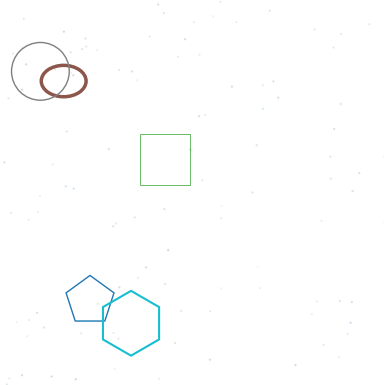[{"shape": "pentagon", "thickness": 1, "radius": 0.33, "center": [0.234, 0.219]}, {"shape": "square", "thickness": 0.5, "radius": 0.33, "center": [0.428, 0.586]}, {"shape": "oval", "thickness": 2.5, "radius": 0.29, "center": [0.165, 0.789]}, {"shape": "circle", "thickness": 1, "radius": 0.37, "center": [0.105, 0.815]}, {"shape": "hexagon", "thickness": 1.5, "radius": 0.42, "center": [0.34, 0.16]}]